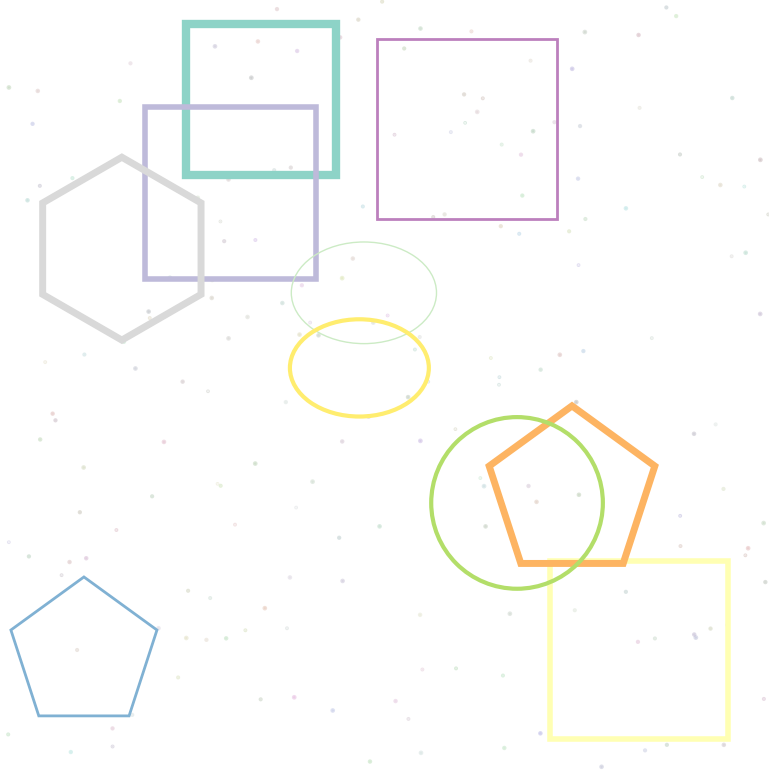[{"shape": "square", "thickness": 3, "radius": 0.49, "center": [0.339, 0.871]}, {"shape": "square", "thickness": 2, "radius": 0.58, "center": [0.83, 0.156]}, {"shape": "square", "thickness": 2, "radius": 0.56, "center": [0.299, 0.75]}, {"shape": "pentagon", "thickness": 1, "radius": 0.5, "center": [0.109, 0.151]}, {"shape": "pentagon", "thickness": 2.5, "radius": 0.57, "center": [0.743, 0.36]}, {"shape": "circle", "thickness": 1.5, "radius": 0.56, "center": [0.671, 0.347]}, {"shape": "hexagon", "thickness": 2.5, "radius": 0.59, "center": [0.158, 0.677]}, {"shape": "square", "thickness": 1, "radius": 0.58, "center": [0.606, 0.833]}, {"shape": "oval", "thickness": 0.5, "radius": 0.47, "center": [0.473, 0.62]}, {"shape": "oval", "thickness": 1.5, "radius": 0.45, "center": [0.467, 0.522]}]